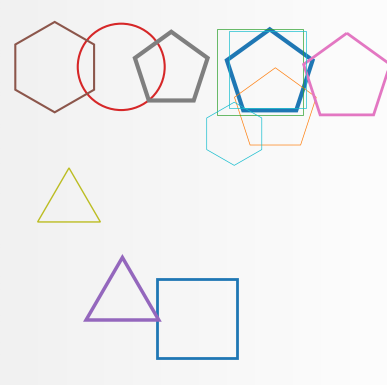[{"shape": "square", "thickness": 2, "radius": 0.51, "center": [0.508, 0.173]}, {"shape": "pentagon", "thickness": 3, "radius": 0.58, "center": [0.696, 0.808]}, {"shape": "pentagon", "thickness": 0.5, "radius": 0.55, "center": [0.711, 0.713]}, {"shape": "square", "thickness": 0.5, "radius": 0.56, "center": [0.672, 0.813]}, {"shape": "circle", "thickness": 1.5, "radius": 0.56, "center": [0.313, 0.826]}, {"shape": "triangle", "thickness": 2.5, "radius": 0.54, "center": [0.316, 0.223]}, {"shape": "hexagon", "thickness": 1.5, "radius": 0.59, "center": [0.141, 0.826]}, {"shape": "pentagon", "thickness": 2, "radius": 0.59, "center": [0.895, 0.797]}, {"shape": "pentagon", "thickness": 3, "radius": 0.49, "center": [0.442, 0.819]}, {"shape": "triangle", "thickness": 1, "radius": 0.47, "center": [0.178, 0.47]}, {"shape": "square", "thickness": 0.5, "radius": 0.49, "center": [0.691, 0.819]}, {"shape": "hexagon", "thickness": 0.5, "radius": 0.41, "center": [0.605, 0.653]}]